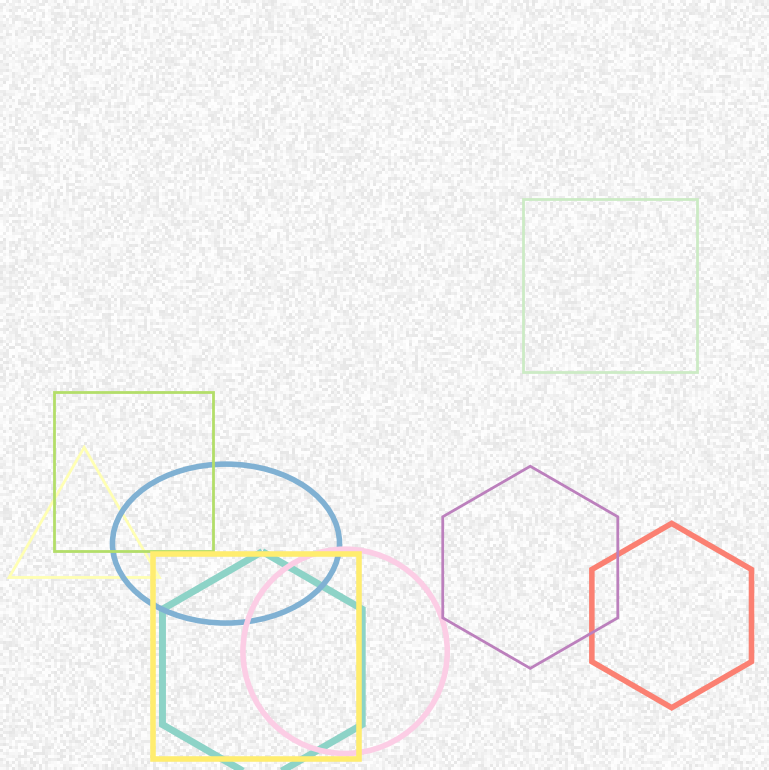[{"shape": "hexagon", "thickness": 2.5, "radius": 0.75, "center": [0.341, 0.134]}, {"shape": "triangle", "thickness": 1, "radius": 0.56, "center": [0.109, 0.306]}, {"shape": "hexagon", "thickness": 2, "radius": 0.6, "center": [0.872, 0.201]}, {"shape": "oval", "thickness": 2, "radius": 0.74, "center": [0.293, 0.294]}, {"shape": "square", "thickness": 1, "radius": 0.51, "center": [0.173, 0.388]}, {"shape": "circle", "thickness": 2, "radius": 0.66, "center": [0.448, 0.154]}, {"shape": "hexagon", "thickness": 1, "radius": 0.66, "center": [0.689, 0.263]}, {"shape": "square", "thickness": 1, "radius": 0.56, "center": [0.792, 0.629]}, {"shape": "square", "thickness": 2, "radius": 0.67, "center": [0.332, 0.147]}]